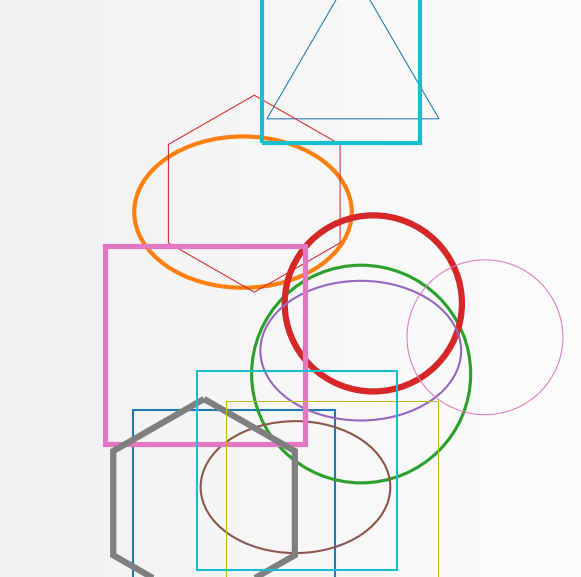[{"shape": "triangle", "thickness": 0.5, "radius": 0.85, "center": [0.607, 0.879]}, {"shape": "square", "thickness": 1, "radius": 0.87, "center": [0.402, 0.115]}, {"shape": "oval", "thickness": 2, "radius": 0.94, "center": [0.418, 0.632]}, {"shape": "circle", "thickness": 1.5, "radius": 0.94, "center": [0.621, 0.351]}, {"shape": "hexagon", "thickness": 0.5, "radius": 0.85, "center": [0.437, 0.664]}, {"shape": "circle", "thickness": 3, "radius": 0.76, "center": [0.642, 0.474]}, {"shape": "oval", "thickness": 1, "radius": 0.86, "center": [0.621, 0.392]}, {"shape": "oval", "thickness": 1, "radius": 0.82, "center": [0.508, 0.156]}, {"shape": "circle", "thickness": 0.5, "radius": 0.67, "center": [0.834, 0.415]}, {"shape": "square", "thickness": 2.5, "radius": 0.86, "center": [0.353, 0.401]}, {"shape": "hexagon", "thickness": 3, "radius": 0.9, "center": [0.351, 0.128]}, {"shape": "square", "thickness": 0.5, "radius": 0.91, "center": [0.571, 0.123]}, {"shape": "square", "thickness": 2, "radius": 0.68, "center": [0.586, 0.888]}, {"shape": "square", "thickness": 1, "radius": 0.86, "center": [0.511, 0.184]}]